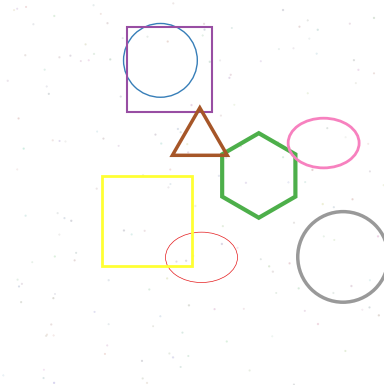[{"shape": "oval", "thickness": 0.5, "radius": 0.47, "center": [0.523, 0.332]}, {"shape": "circle", "thickness": 1, "radius": 0.48, "center": [0.417, 0.843]}, {"shape": "hexagon", "thickness": 3, "radius": 0.55, "center": [0.672, 0.544]}, {"shape": "square", "thickness": 1.5, "radius": 0.55, "center": [0.441, 0.82]}, {"shape": "square", "thickness": 2, "radius": 0.58, "center": [0.382, 0.426]}, {"shape": "triangle", "thickness": 2.5, "radius": 0.41, "center": [0.519, 0.638]}, {"shape": "oval", "thickness": 2, "radius": 0.46, "center": [0.841, 0.628]}, {"shape": "circle", "thickness": 2.5, "radius": 0.59, "center": [0.891, 0.333]}]